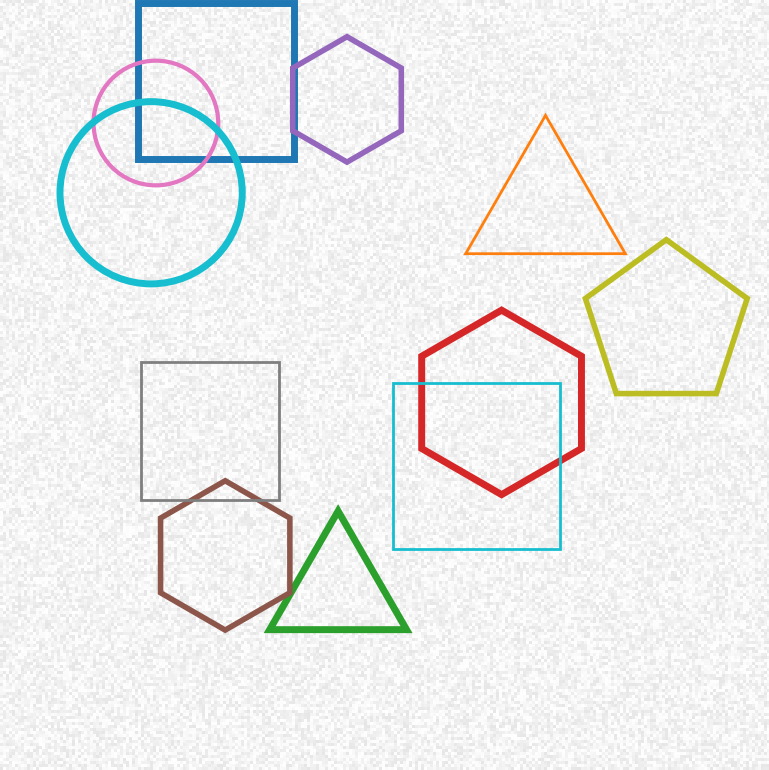[{"shape": "square", "thickness": 2.5, "radius": 0.51, "center": [0.281, 0.895]}, {"shape": "triangle", "thickness": 1, "radius": 0.6, "center": [0.708, 0.73]}, {"shape": "triangle", "thickness": 2.5, "radius": 0.51, "center": [0.439, 0.234]}, {"shape": "hexagon", "thickness": 2.5, "radius": 0.6, "center": [0.651, 0.477]}, {"shape": "hexagon", "thickness": 2, "radius": 0.41, "center": [0.451, 0.871]}, {"shape": "hexagon", "thickness": 2, "radius": 0.48, "center": [0.292, 0.279]}, {"shape": "circle", "thickness": 1.5, "radius": 0.4, "center": [0.202, 0.84]}, {"shape": "square", "thickness": 1, "radius": 0.45, "center": [0.273, 0.44]}, {"shape": "pentagon", "thickness": 2, "radius": 0.55, "center": [0.865, 0.578]}, {"shape": "square", "thickness": 1, "radius": 0.54, "center": [0.619, 0.395]}, {"shape": "circle", "thickness": 2.5, "radius": 0.59, "center": [0.196, 0.75]}]